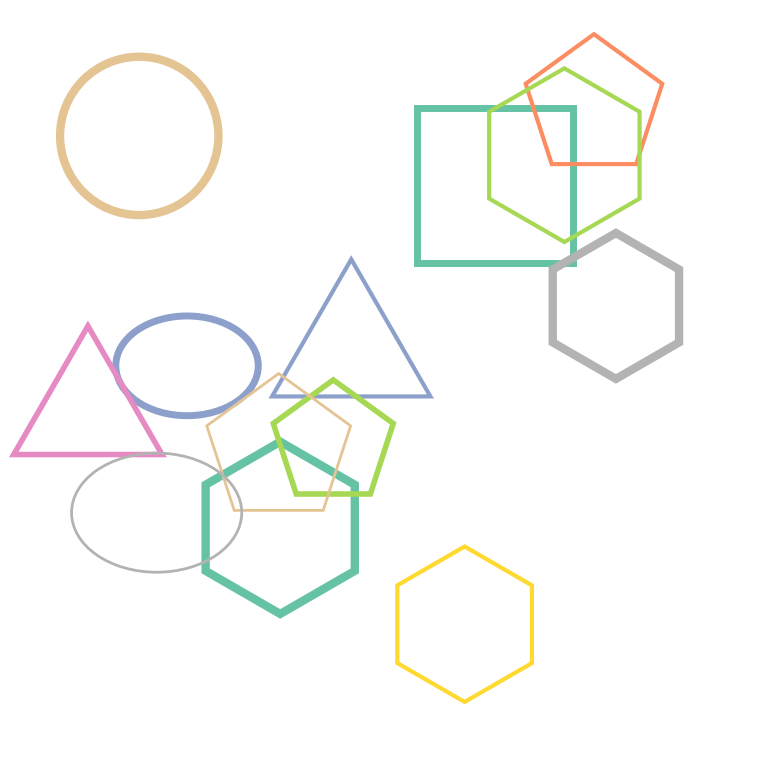[{"shape": "square", "thickness": 2.5, "radius": 0.51, "center": [0.643, 0.759]}, {"shape": "hexagon", "thickness": 3, "radius": 0.56, "center": [0.364, 0.315]}, {"shape": "pentagon", "thickness": 1.5, "radius": 0.47, "center": [0.771, 0.862]}, {"shape": "oval", "thickness": 2.5, "radius": 0.46, "center": [0.243, 0.525]}, {"shape": "triangle", "thickness": 1.5, "radius": 0.59, "center": [0.456, 0.544]}, {"shape": "triangle", "thickness": 2, "radius": 0.56, "center": [0.114, 0.465]}, {"shape": "hexagon", "thickness": 1.5, "radius": 0.56, "center": [0.733, 0.798]}, {"shape": "pentagon", "thickness": 2, "radius": 0.41, "center": [0.433, 0.425]}, {"shape": "hexagon", "thickness": 1.5, "radius": 0.5, "center": [0.603, 0.189]}, {"shape": "pentagon", "thickness": 1, "radius": 0.49, "center": [0.362, 0.417]}, {"shape": "circle", "thickness": 3, "radius": 0.51, "center": [0.181, 0.824]}, {"shape": "oval", "thickness": 1, "radius": 0.55, "center": [0.203, 0.334]}, {"shape": "hexagon", "thickness": 3, "radius": 0.47, "center": [0.8, 0.603]}]